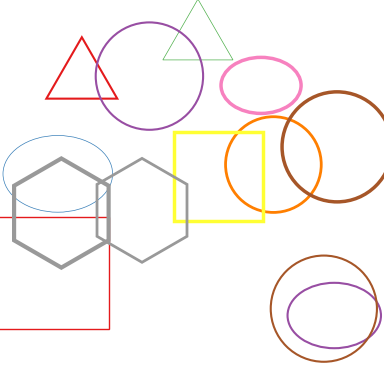[{"shape": "triangle", "thickness": 1.5, "radius": 0.53, "center": [0.213, 0.797]}, {"shape": "square", "thickness": 1, "radius": 0.73, "center": [0.138, 0.291]}, {"shape": "oval", "thickness": 0.5, "radius": 0.71, "center": [0.15, 0.548]}, {"shape": "triangle", "thickness": 0.5, "radius": 0.53, "center": [0.514, 0.897]}, {"shape": "oval", "thickness": 1.5, "radius": 0.61, "center": [0.868, 0.18]}, {"shape": "circle", "thickness": 1.5, "radius": 0.7, "center": [0.388, 0.802]}, {"shape": "circle", "thickness": 2, "radius": 0.62, "center": [0.71, 0.573]}, {"shape": "square", "thickness": 2.5, "radius": 0.58, "center": [0.568, 0.542]}, {"shape": "circle", "thickness": 1.5, "radius": 0.69, "center": [0.841, 0.198]}, {"shape": "circle", "thickness": 2.5, "radius": 0.71, "center": [0.875, 0.619]}, {"shape": "oval", "thickness": 2.5, "radius": 0.52, "center": [0.678, 0.778]}, {"shape": "hexagon", "thickness": 2, "radius": 0.67, "center": [0.369, 0.454]}, {"shape": "hexagon", "thickness": 3, "radius": 0.71, "center": [0.159, 0.447]}]